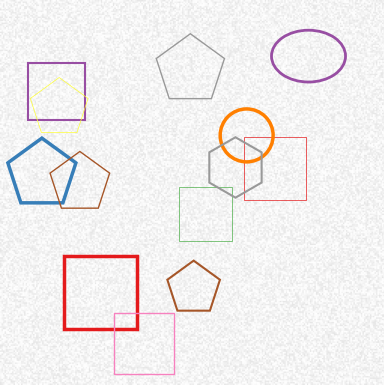[{"shape": "square", "thickness": 0.5, "radius": 0.41, "center": [0.715, 0.563]}, {"shape": "square", "thickness": 2.5, "radius": 0.48, "center": [0.261, 0.24]}, {"shape": "pentagon", "thickness": 2.5, "radius": 0.46, "center": [0.109, 0.548]}, {"shape": "square", "thickness": 0.5, "radius": 0.35, "center": [0.533, 0.444]}, {"shape": "oval", "thickness": 2, "radius": 0.48, "center": [0.801, 0.854]}, {"shape": "square", "thickness": 1.5, "radius": 0.37, "center": [0.147, 0.762]}, {"shape": "circle", "thickness": 2.5, "radius": 0.34, "center": [0.641, 0.648]}, {"shape": "pentagon", "thickness": 0.5, "radius": 0.39, "center": [0.154, 0.72]}, {"shape": "pentagon", "thickness": 1, "radius": 0.41, "center": [0.207, 0.525]}, {"shape": "pentagon", "thickness": 1.5, "radius": 0.36, "center": [0.503, 0.251]}, {"shape": "square", "thickness": 1, "radius": 0.39, "center": [0.373, 0.108]}, {"shape": "hexagon", "thickness": 1.5, "radius": 0.39, "center": [0.612, 0.565]}, {"shape": "pentagon", "thickness": 1, "radius": 0.47, "center": [0.494, 0.819]}]